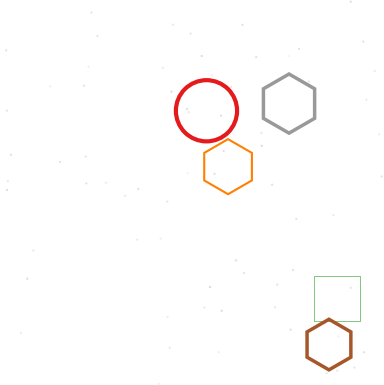[{"shape": "circle", "thickness": 3, "radius": 0.4, "center": [0.536, 0.712]}, {"shape": "square", "thickness": 0.5, "radius": 0.29, "center": [0.875, 0.226]}, {"shape": "hexagon", "thickness": 1.5, "radius": 0.36, "center": [0.592, 0.567]}, {"shape": "hexagon", "thickness": 2.5, "radius": 0.33, "center": [0.854, 0.105]}, {"shape": "hexagon", "thickness": 2.5, "radius": 0.38, "center": [0.751, 0.731]}]